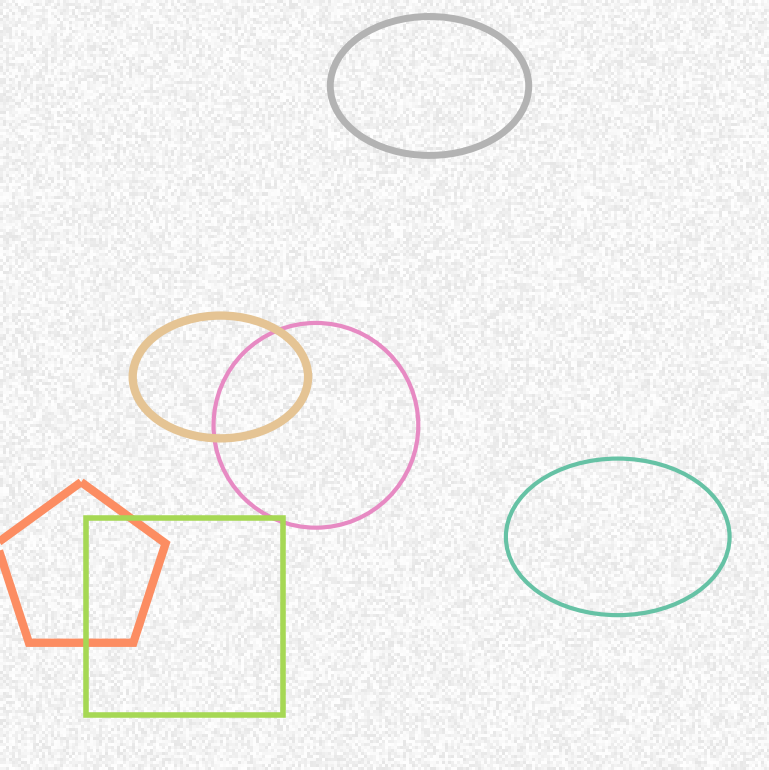[{"shape": "oval", "thickness": 1.5, "radius": 0.73, "center": [0.802, 0.303]}, {"shape": "pentagon", "thickness": 3, "radius": 0.58, "center": [0.105, 0.259]}, {"shape": "circle", "thickness": 1.5, "radius": 0.66, "center": [0.41, 0.448]}, {"shape": "square", "thickness": 2, "radius": 0.64, "center": [0.24, 0.199]}, {"shape": "oval", "thickness": 3, "radius": 0.57, "center": [0.286, 0.51]}, {"shape": "oval", "thickness": 2.5, "radius": 0.64, "center": [0.558, 0.888]}]